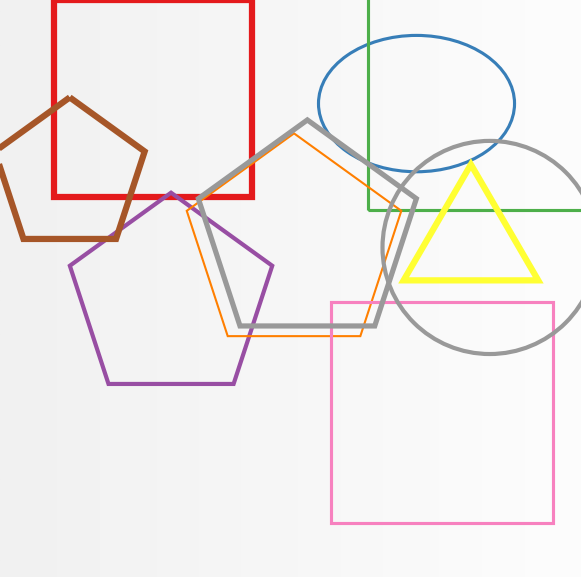[{"shape": "square", "thickness": 3, "radius": 0.85, "center": [0.263, 0.829]}, {"shape": "oval", "thickness": 1.5, "radius": 0.84, "center": [0.717, 0.82]}, {"shape": "square", "thickness": 1.5, "radius": 0.98, "center": [0.829, 0.831]}, {"shape": "pentagon", "thickness": 2, "radius": 0.92, "center": [0.294, 0.482]}, {"shape": "pentagon", "thickness": 1, "radius": 0.97, "center": [0.506, 0.574]}, {"shape": "triangle", "thickness": 3, "radius": 0.67, "center": [0.81, 0.581]}, {"shape": "pentagon", "thickness": 3, "radius": 0.68, "center": [0.12, 0.695]}, {"shape": "square", "thickness": 1.5, "radius": 0.96, "center": [0.761, 0.285]}, {"shape": "circle", "thickness": 2, "radius": 0.92, "center": [0.843, 0.571]}, {"shape": "pentagon", "thickness": 2.5, "radius": 0.99, "center": [0.529, 0.594]}]